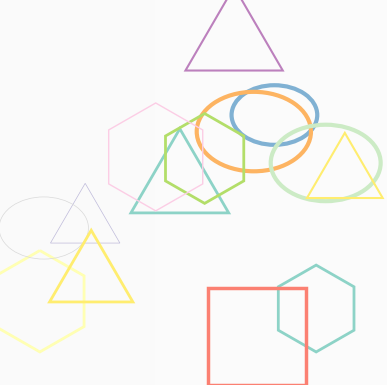[{"shape": "triangle", "thickness": 2, "radius": 0.73, "center": [0.464, 0.52]}, {"shape": "hexagon", "thickness": 2, "radius": 0.56, "center": [0.816, 0.199]}, {"shape": "hexagon", "thickness": 2, "radius": 0.66, "center": [0.103, 0.218]}, {"shape": "triangle", "thickness": 0.5, "radius": 0.52, "center": [0.22, 0.42]}, {"shape": "square", "thickness": 2.5, "radius": 0.63, "center": [0.662, 0.125]}, {"shape": "oval", "thickness": 3, "radius": 0.55, "center": [0.708, 0.701]}, {"shape": "oval", "thickness": 3, "radius": 0.74, "center": [0.655, 0.658]}, {"shape": "hexagon", "thickness": 2, "radius": 0.58, "center": [0.528, 0.588]}, {"shape": "hexagon", "thickness": 1, "radius": 0.7, "center": [0.402, 0.592]}, {"shape": "oval", "thickness": 0.5, "radius": 0.58, "center": [0.113, 0.408]}, {"shape": "triangle", "thickness": 1.5, "radius": 0.72, "center": [0.604, 0.889]}, {"shape": "oval", "thickness": 3, "radius": 0.71, "center": [0.84, 0.577]}, {"shape": "triangle", "thickness": 1.5, "radius": 0.56, "center": [0.89, 0.542]}, {"shape": "triangle", "thickness": 2, "radius": 0.62, "center": [0.235, 0.278]}]